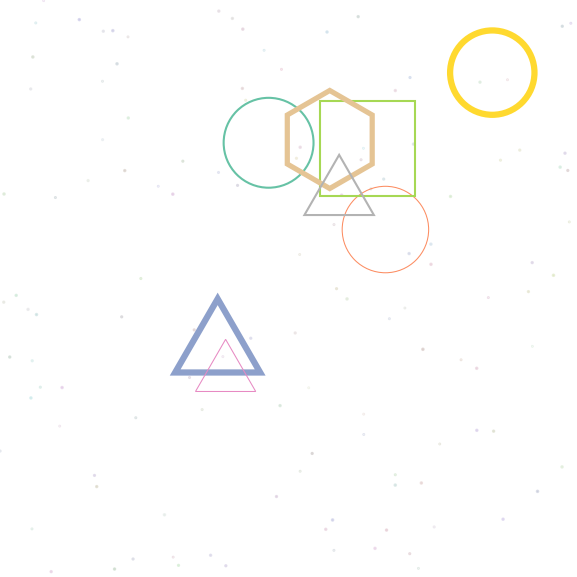[{"shape": "circle", "thickness": 1, "radius": 0.39, "center": [0.465, 0.752]}, {"shape": "circle", "thickness": 0.5, "radius": 0.37, "center": [0.667, 0.602]}, {"shape": "triangle", "thickness": 3, "radius": 0.42, "center": [0.377, 0.397]}, {"shape": "triangle", "thickness": 0.5, "radius": 0.3, "center": [0.391, 0.351]}, {"shape": "square", "thickness": 1, "radius": 0.41, "center": [0.636, 0.742]}, {"shape": "circle", "thickness": 3, "radius": 0.37, "center": [0.852, 0.873]}, {"shape": "hexagon", "thickness": 2.5, "radius": 0.42, "center": [0.571, 0.758]}, {"shape": "triangle", "thickness": 1, "radius": 0.35, "center": [0.587, 0.662]}]